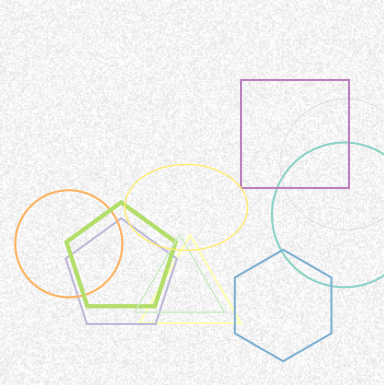[{"shape": "circle", "thickness": 1.5, "radius": 0.94, "center": [0.894, 0.442]}, {"shape": "triangle", "thickness": 1.5, "radius": 0.76, "center": [0.494, 0.237]}, {"shape": "pentagon", "thickness": 1.5, "radius": 0.76, "center": [0.315, 0.281]}, {"shape": "hexagon", "thickness": 1.5, "radius": 0.72, "center": [0.735, 0.207]}, {"shape": "circle", "thickness": 1.5, "radius": 0.7, "center": [0.179, 0.367]}, {"shape": "pentagon", "thickness": 3, "radius": 0.75, "center": [0.315, 0.325]}, {"shape": "circle", "thickness": 0.5, "radius": 0.85, "center": [0.897, 0.573]}, {"shape": "square", "thickness": 1.5, "radius": 0.7, "center": [0.766, 0.652]}, {"shape": "triangle", "thickness": 1, "radius": 0.67, "center": [0.466, 0.257]}, {"shape": "oval", "thickness": 1, "radius": 0.8, "center": [0.484, 0.461]}]